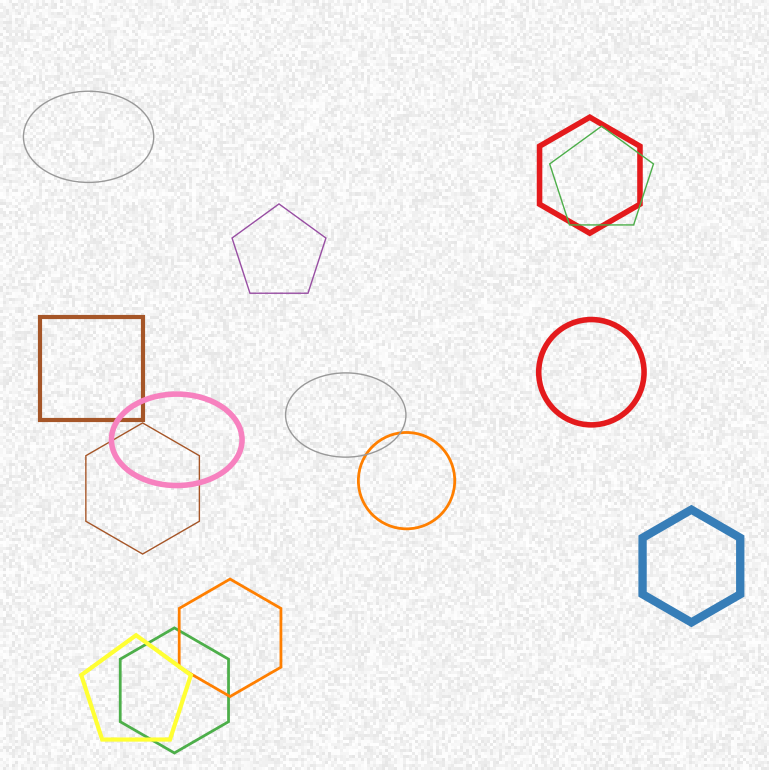[{"shape": "circle", "thickness": 2, "radius": 0.34, "center": [0.768, 0.517]}, {"shape": "hexagon", "thickness": 2, "radius": 0.38, "center": [0.766, 0.772]}, {"shape": "hexagon", "thickness": 3, "radius": 0.37, "center": [0.898, 0.265]}, {"shape": "hexagon", "thickness": 1, "radius": 0.41, "center": [0.226, 0.103]}, {"shape": "pentagon", "thickness": 0.5, "radius": 0.35, "center": [0.781, 0.765]}, {"shape": "pentagon", "thickness": 0.5, "radius": 0.32, "center": [0.362, 0.671]}, {"shape": "circle", "thickness": 1, "radius": 0.31, "center": [0.528, 0.376]}, {"shape": "hexagon", "thickness": 1, "radius": 0.38, "center": [0.299, 0.172]}, {"shape": "pentagon", "thickness": 1.5, "radius": 0.37, "center": [0.177, 0.1]}, {"shape": "hexagon", "thickness": 0.5, "radius": 0.43, "center": [0.185, 0.366]}, {"shape": "square", "thickness": 1.5, "radius": 0.34, "center": [0.119, 0.522]}, {"shape": "oval", "thickness": 2, "radius": 0.42, "center": [0.23, 0.429]}, {"shape": "oval", "thickness": 0.5, "radius": 0.42, "center": [0.115, 0.822]}, {"shape": "oval", "thickness": 0.5, "radius": 0.39, "center": [0.449, 0.461]}]